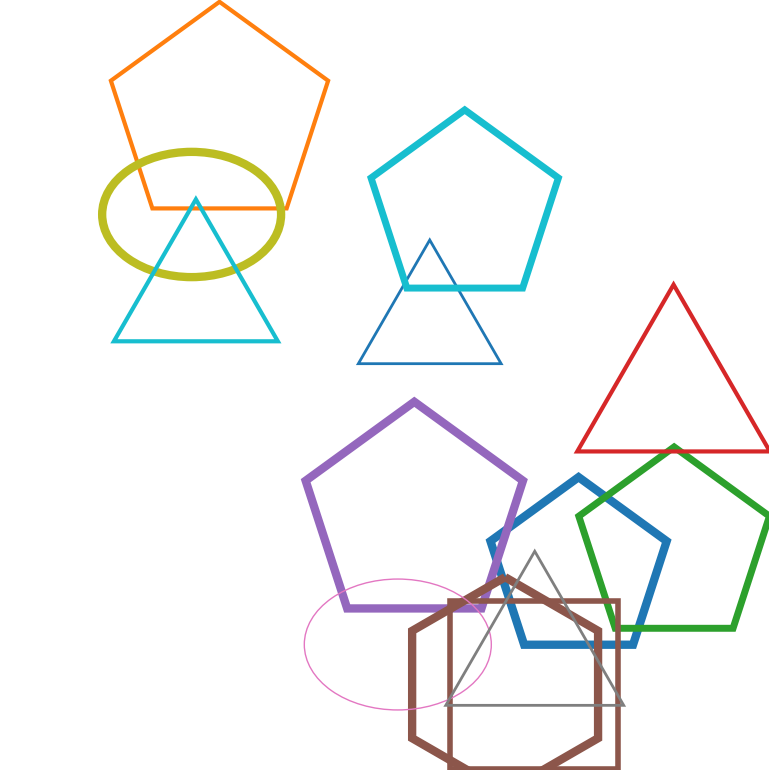[{"shape": "triangle", "thickness": 1, "radius": 0.54, "center": [0.558, 0.581]}, {"shape": "pentagon", "thickness": 3, "radius": 0.6, "center": [0.751, 0.26]}, {"shape": "pentagon", "thickness": 1.5, "radius": 0.74, "center": [0.285, 0.849]}, {"shape": "pentagon", "thickness": 2.5, "radius": 0.65, "center": [0.876, 0.289]}, {"shape": "triangle", "thickness": 1.5, "radius": 0.72, "center": [0.875, 0.486]}, {"shape": "pentagon", "thickness": 3, "radius": 0.74, "center": [0.538, 0.33]}, {"shape": "square", "thickness": 2, "radius": 0.55, "center": [0.693, 0.11]}, {"shape": "hexagon", "thickness": 3, "radius": 0.7, "center": [0.656, 0.111]}, {"shape": "oval", "thickness": 0.5, "radius": 0.61, "center": [0.517, 0.163]}, {"shape": "triangle", "thickness": 1, "radius": 0.67, "center": [0.694, 0.151]}, {"shape": "oval", "thickness": 3, "radius": 0.58, "center": [0.249, 0.721]}, {"shape": "pentagon", "thickness": 2.5, "radius": 0.64, "center": [0.604, 0.729]}, {"shape": "triangle", "thickness": 1.5, "radius": 0.61, "center": [0.254, 0.618]}]